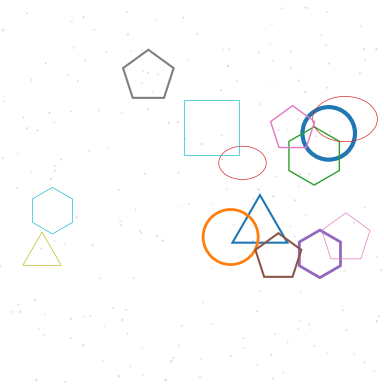[{"shape": "circle", "thickness": 3, "radius": 0.34, "center": [0.854, 0.654]}, {"shape": "triangle", "thickness": 1.5, "radius": 0.41, "center": [0.675, 0.411]}, {"shape": "circle", "thickness": 2, "radius": 0.36, "center": [0.599, 0.384]}, {"shape": "hexagon", "thickness": 1, "radius": 0.38, "center": [0.816, 0.595]}, {"shape": "oval", "thickness": 0.5, "radius": 0.31, "center": [0.63, 0.577]}, {"shape": "oval", "thickness": 0.5, "radius": 0.42, "center": [0.896, 0.691]}, {"shape": "hexagon", "thickness": 2, "radius": 0.31, "center": [0.831, 0.341]}, {"shape": "pentagon", "thickness": 1.5, "radius": 0.31, "center": [0.723, 0.332]}, {"shape": "pentagon", "thickness": 1, "radius": 0.3, "center": [0.76, 0.665]}, {"shape": "pentagon", "thickness": 0.5, "radius": 0.33, "center": [0.898, 0.381]}, {"shape": "pentagon", "thickness": 1.5, "radius": 0.35, "center": [0.385, 0.802]}, {"shape": "triangle", "thickness": 0.5, "radius": 0.29, "center": [0.109, 0.34]}, {"shape": "square", "thickness": 0.5, "radius": 0.36, "center": [0.549, 0.669]}, {"shape": "hexagon", "thickness": 0.5, "radius": 0.3, "center": [0.136, 0.453]}]